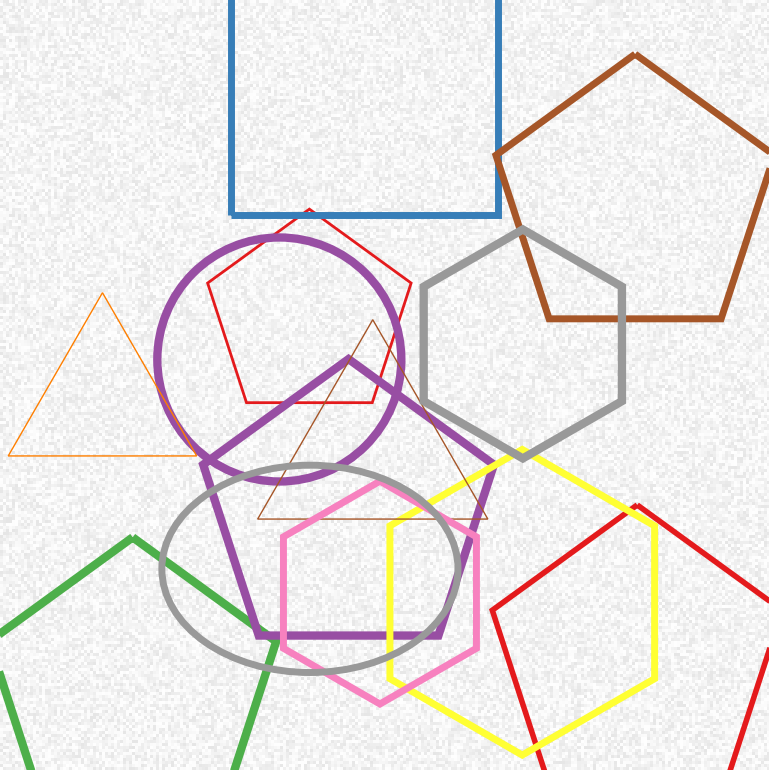[{"shape": "pentagon", "thickness": 1, "radius": 0.69, "center": [0.402, 0.589]}, {"shape": "pentagon", "thickness": 2, "radius": 0.99, "center": [0.828, 0.146]}, {"shape": "square", "thickness": 2.5, "radius": 0.87, "center": [0.473, 0.894]}, {"shape": "pentagon", "thickness": 3, "radius": 0.98, "center": [0.172, 0.106]}, {"shape": "circle", "thickness": 3, "radius": 0.79, "center": [0.363, 0.533]}, {"shape": "pentagon", "thickness": 3, "radius": 0.99, "center": [0.453, 0.335]}, {"shape": "triangle", "thickness": 0.5, "radius": 0.71, "center": [0.133, 0.479]}, {"shape": "hexagon", "thickness": 2.5, "radius": 0.99, "center": [0.678, 0.218]}, {"shape": "triangle", "thickness": 0.5, "radius": 0.86, "center": [0.484, 0.412]}, {"shape": "pentagon", "thickness": 2.5, "radius": 0.95, "center": [0.825, 0.74]}, {"shape": "hexagon", "thickness": 2.5, "radius": 0.72, "center": [0.493, 0.23]}, {"shape": "oval", "thickness": 2.5, "radius": 0.96, "center": [0.403, 0.261]}, {"shape": "hexagon", "thickness": 3, "radius": 0.74, "center": [0.679, 0.553]}]